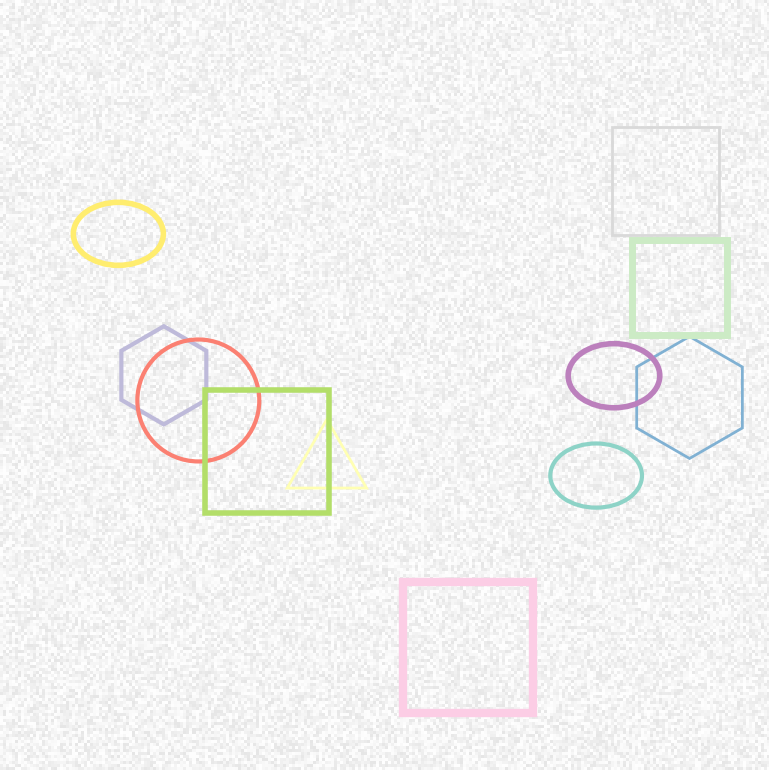[{"shape": "oval", "thickness": 1.5, "radius": 0.3, "center": [0.774, 0.382]}, {"shape": "triangle", "thickness": 1, "radius": 0.3, "center": [0.424, 0.396]}, {"shape": "hexagon", "thickness": 1.5, "radius": 0.32, "center": [0.213, 0.513]}, {"shape": "circle", "thickness": 1.5, "radius": 0.4, "center": [0.258, 0.48]}, {"shape": "hexagon", "thickness": 1, "radius": 0.4, "center": [0.895, 0.484]}, {"shape": "square", "thickness": 2, "radius": 0.4, "center": [0.347, 0.414]}, {"shape": "square", "thickness": 3, "radius": 0.42, "center": [0.608, 0.159]}, {"shape": "square", "thickness": 1, "radius": 0.35, "center": [0.864, 0.765]}, {"shape": "oval", "thickness": 2, "radius": 0.3, "center": [0.797, 0.512]}, {"shape": "square", "thickness": 2.5, "radius": 0.31, "center": [0.882, 0.627]}, {"shape": "oval", "thickness": 2, "radius": 0.29, "center": [0.154, 0.696]}]